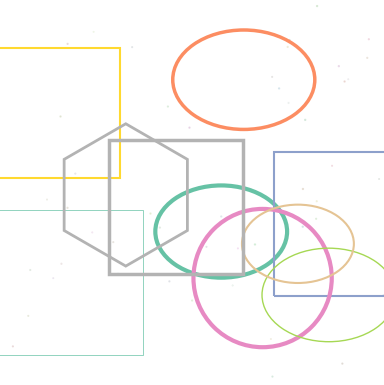[{"shape": "oval", "thickness": 3, "radius": 0.86, "center": [0.575, 0.399]}, {"shape": "square", "thickness": 0.5, "radius": 0.94, "center": [0.183, 0.266]}, {"shape": "oval", "thickness": 2.5, "radius": 0.92, "center": [0.633, 0.793]}, {"shape": "square", "thickness": 1.5, "radius": 0.94, "center": [0.899, 0.418]}, {"shape": "circle", "thickness": 3, "radius": 0.9, "center": [0.682, 0.278]}, {"shape": "oval", "thickness": 1, "radius": 0.87, "center": [0.854, 0.234]}, {"shape": "square", "thickness": 1.5, "radius": 0.84, "center": [0.144, 0.705]}, {"shape": "oval", "thickness": 1.5, "radius": 0.73, "center": [0.774, 0.367]}, {"shape": "hexagon", "thickness": 2, "radius": 0.92, "center": [0.327, 0.494]}, {"shape": "square", "thickness": 2.5, "radius": 0.87, "center": [0.458, 0.463]}]